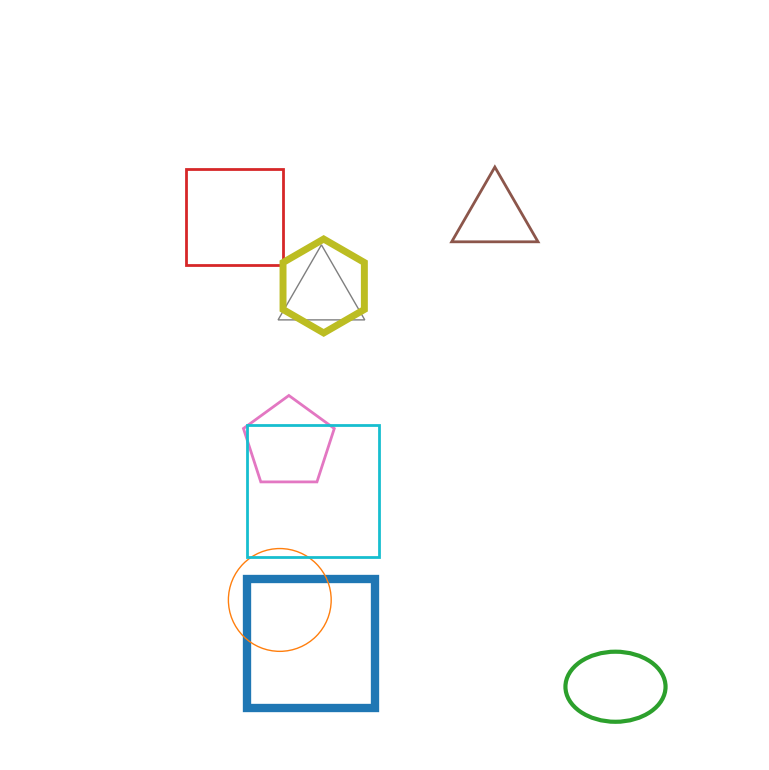[{"shape": "square", "thickness": 3, "radius": 0.42, "center": [0.404, 0.164]}, {"shape": "circle", "thickness": 0.5, "radius": 0.33, "center": [0.363, 0.221]}, {"shape": "oval", "thickness": 1.5, "radius": 0.33, "center": [0.799, 0.108]}, {"shape": "square", "thickness": 1, "radius": 0.31, "center": [0.304, 0.718]}, {"shape": "triangle", "thickness": 1, "radius": 0.32, "center": [0.643, 0.718]}, {"shape": "pentagon", "thickness": 1, "radius": 0.31, "center": [0.375, 0.424]}, {"shape": "triangle", "thickness": 0.5, "radius": 0.32, "center": [0.417, 0.617]}, {"shape": "hexagon", "thickness": 2.5, "radius": 0.3, "center": [0.42, 0.629]}, {"shape": "square", "thickness": 1, "radius": 0.43, "center": [0.406, 0.362]}]